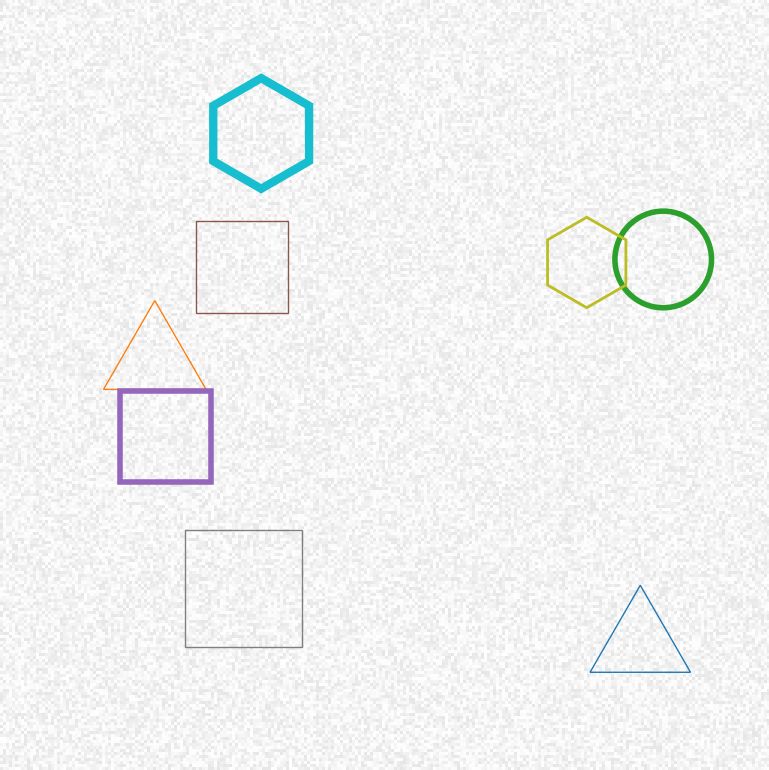[{"shape": "triangle", "thickness": 0.5, "radius": 0.38, "center": [0.832, 0.165]}, {"shape": "triangle", "thickness": 0.5, "radius": 0.38, "center": [0.201, 0.533]}, {"shape": "circle", "thickness": 2, "radius": 0.31, "center": [0.861, 0.663]}, {"shape": "square", "thickness": 2, "radius": 0.3, "center": [0.215, 0.433]}, {"shape": "square", "thickness": 0.5, "radius": 0.3, "center": [0.314, 0.653]}, {"shape": "square", "thickness": 0.5, "radius": 0.38, "center": [0.317, 0.236]}, {"shape": "hexagon", "thickness": 1, "radius": 0.29, "center": [0.762, 0.659]}, {"shape": "hexagon", "thickness": 3, "radius": 0.36, "center": [0.339, 0.827]}]